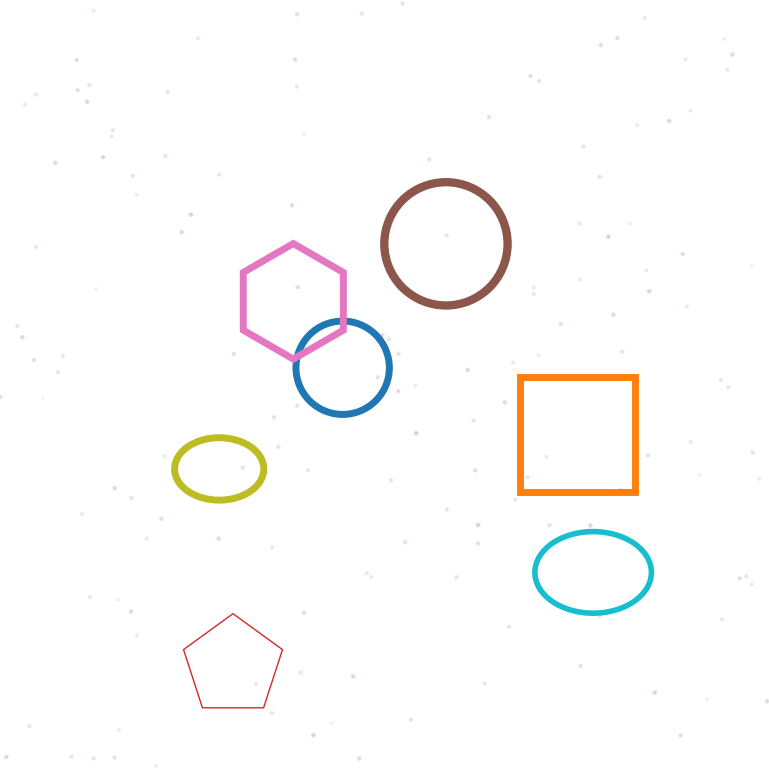[{"shape": "circle", "thickness": 2.5, "radius": 0.3, "center": [0.445, 0.522]}, {"shape": "square", "thickness": 2.5, "radius": 0.37, "center": [0.75, 0.435]}, {"shape": "pentagon", "thickness": 0.5, "radius": 0.34, "center": [0.303, 0.135]}, {"shape": "circle", "thickness": 3, "radius": 0.4, "center": [0.579, 0.683]}, {"shape": "hexagon", "thickness": 2.5, "radius": 0.38, "center": [0.381, 0.609]}, {"shape": "oval", "thickness": 2.5, "radius": 0.29, "center": [0.285, 0.391]}, {"shape": "oval", "thickness": 2, "radius": 0.38, "center": [0.77, 0.257]}]